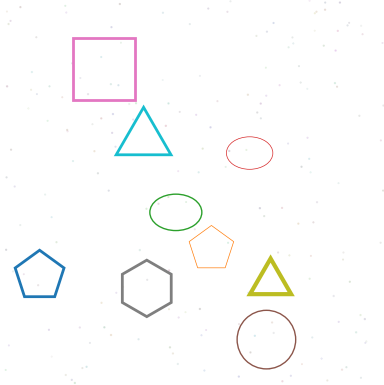[{"shape": "pentagon", "thickness": 2, "radius": 0.33, "center": [0.103, 0.283]}, {"shape": "pentagon", "thickness": 0.5, "radius": 0.3, "center": [0.549, 0.354]}, {"shape": "oval", "thickness": 1, "radius": 0.34, "center": [0.457, 0.448]}, {"shape": "oval", "thickness": 0.5, "radius": 0.3, "center": [0.648, 0.602]}, {"shape": "circle", "thickness": 1, "radius": 0.38, "center": [0.692, 0.118]}, {"shape": "square", "thickness": 2, "radius": 0.4, "center": [0.27, 0.82]}, {"shape": "hexagon", "thickness": 2, "radius": 0.37, "center": [0.381, 0.251]}, {"shape": "triangle", "thickness": 3, "radius": 0.31, "center": [0.703, 0.267]}, {"shape": "triangle", "thickness": 2, "radius": 0.41, "center": [0.373, 0.639]}]